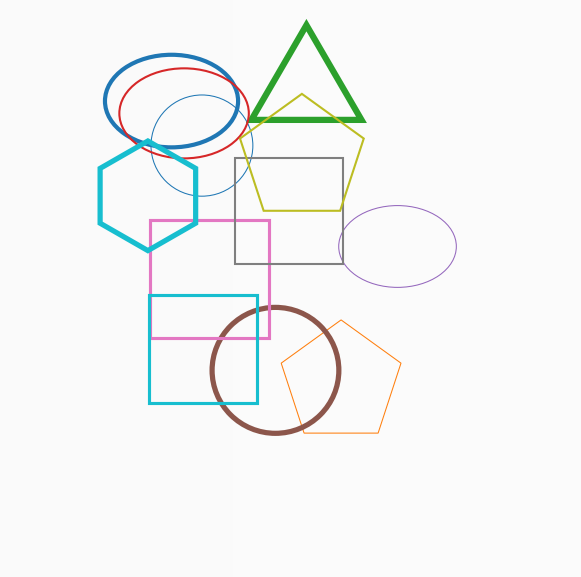[{"shape": "oval", "thickness": 2, "radius": 0.57, "center": [0.295, 0.824]}, {"shape": "circle", "thickness": 0.5, "radius": 0.44, "center": [0.347, 0.747]}, {"shape": "pentagon", "thickness": 0.5, "radius": 0.54, "center": [0.587, 0.337]}, {"shape": "triangle", "thickness": 3, "radius": 0.55, "center": [0.527, 0.846]}, {"shape": "oval", "thickness": 1, "radius": 0.56, "center": [0.317, 0.803]}, {"shape": "oval", "thickness": 0.5, "radius": 0.51, "center": [0.684, 0.572]}, {"shape": "circle", "thickness": 2.5, "radius": 0.55, "center": [0.474, 0.358]}, {"shape": "square", "thickness": 1.5, "radius": 0.51, "center": [0.361, 0.516]}, {"shape": "square", "thickness": 1, "radius": 0.46, "center": [0.497, 0.634]}, {"shape": "pentagon", "thickness": 1, "radius": 0.56, "center": [0.519, 0.725]}, {"shape": "square", "thickness": 1.5, "radius": 0.47, "center": [0.349, 0.394]}, {"shape": "hexagon", "thickness": 2.5, "radius": 0.47, "center": [0.254, 0.66]}]